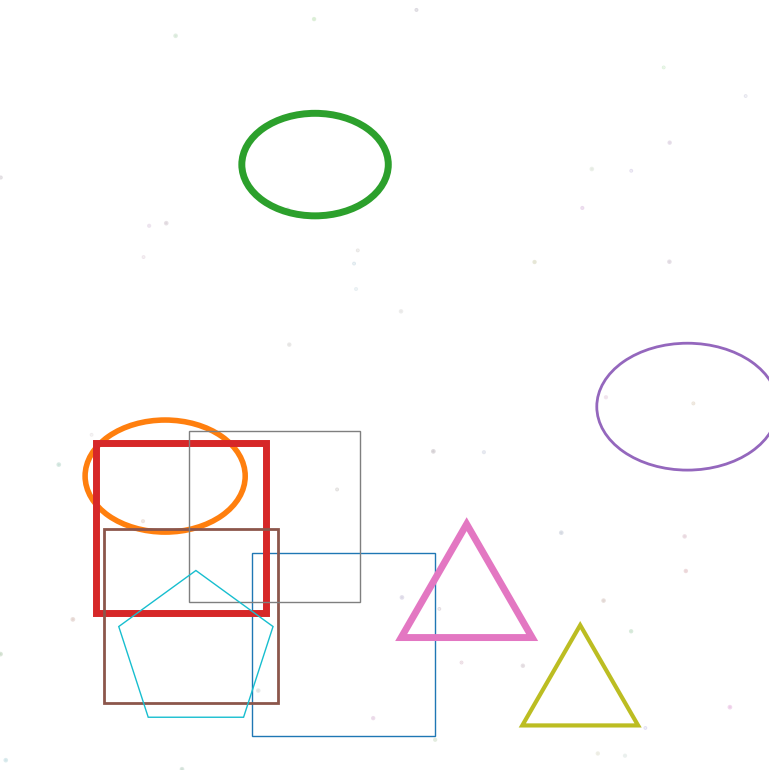[{"shape": "square", "thickness": 0.5, "radius": 0.6, "center": [0.446, 0.163]}, {"shape": "oval", "thickness": 2, "radius": 0.52, "center": [0.214, 0.382]}, {"shape": "oval", "thickness": 2.5, "radius": 0.48, "center": [0.409, 0.786]}, {"shape": "square", "thickness": 2.5, "radius": 0.55, "center": [0.235, 0.314]}, {"shape": "oval", "thickness": 1, "radius": 0.59, "center": [0.893, 0.472]}, {"shape": "square", "thickness": 1, "radius": 0.57, "center": [0.248, 0.2]}, {"shape": "triangle", "thickness": 2.5, "radius": 0.49, "center": [0.606, 0.221]}, {"shape": "square", "thickness": 0.5, "radius": 0.56, "center": [0.356, 0.329]}, {"shape": "triangle", "thickness": 1.5, "radius": 0.43, "center": [0.754, 0.101]}, {"shape": "pentagon", "thickness": 0.5, "radius": 0.53, "center": [0.254, 0.154]}]